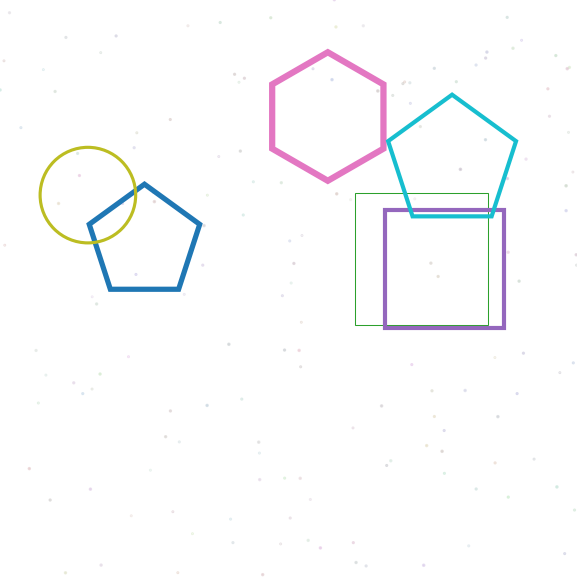[{"shape": "pentagon", "thickness": 2.5, "radius": 0.5, "center": [0.25, 0.58]}, {"shape": "square", "thickness": 0.5, "radius": 0.57, "center": [0.73, 0.55]}, {"shape": "square", "thickness": 2, "radius": 0.51, "center": [0.769, 0.533]}, {"shape": "hexagon", "thickness": 3, "radius": 0.56, "center": [0.568, 0.797]}, {"shape": "circle", "thickness": 1.5, "radius": 0.41, "center": [0.152, 0.661]}, {"shape": "pentagon", "thickness": 2, "radius": 0.58, "center": [0.783, 0.719]}]